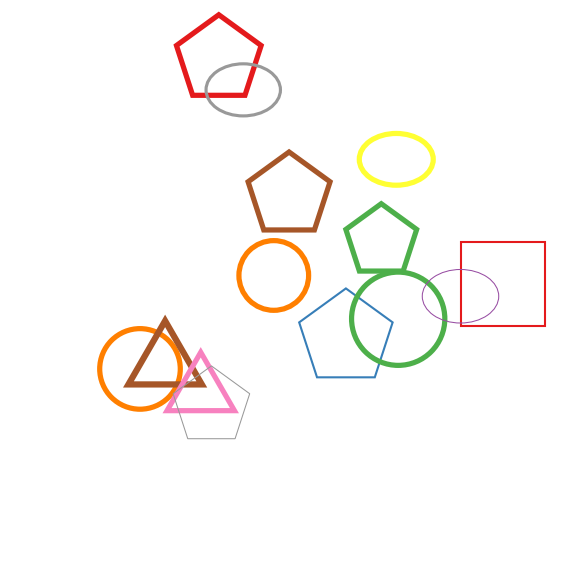[{"shape": "square", "thickness": 1, "radius": 0.37, "center": [0.871, 0.508]}, {"shape": "pentagon", "thickness": 2.5, "radius": 0.39, "center": [0.379, 0.896]}, {"shape": "pentagon", "thickness": 1, "radius": 0.43, "center": [0.599, 0.415]}, {"shape": "circle", "thickness": 2.5, "radius": 0.4, "center": [0.69, 0.447]}, {"shape": "pentagon", "thickness": 2.5, "radius": 0.32, "center": [0.66, 0.582]}, {"shape": "oval", "thickness": 0.5, "radius": 0.33, "center": [0.797, 0.486]}, {"shape": "circle", "thickness": 2.5, "radius": 0.35, "center": [0.242, 0.36]}, {"shape": "circle", "thickness": 2.5, "radius": 0.3, "center": [0.474, 0.522]}, {"shape": "oval", "thickness": 2.5, "radius": 0.32, "center": [0.686, 0.723]}, {"shape": "pentagon", "thickness": 2.5, "radius": 0.37, "center": [0.501, 0.661]}, {"shape": "triangle", "thickness": 3, "radius": 0.37, "center": [0.286, 0.37]}, {"shape": "triangle", "thickness": 2.5, "radius": 0.34, "center": [0.348, 0.322]}, {"shape": "pentagon", "thickness": 0.5, "radius": 0.35, "center": [0.366, 0.296]}, {"shape": "oval", "thickness": 1.5, "radius": 0.32, "center": [0.421, 0.844]}]